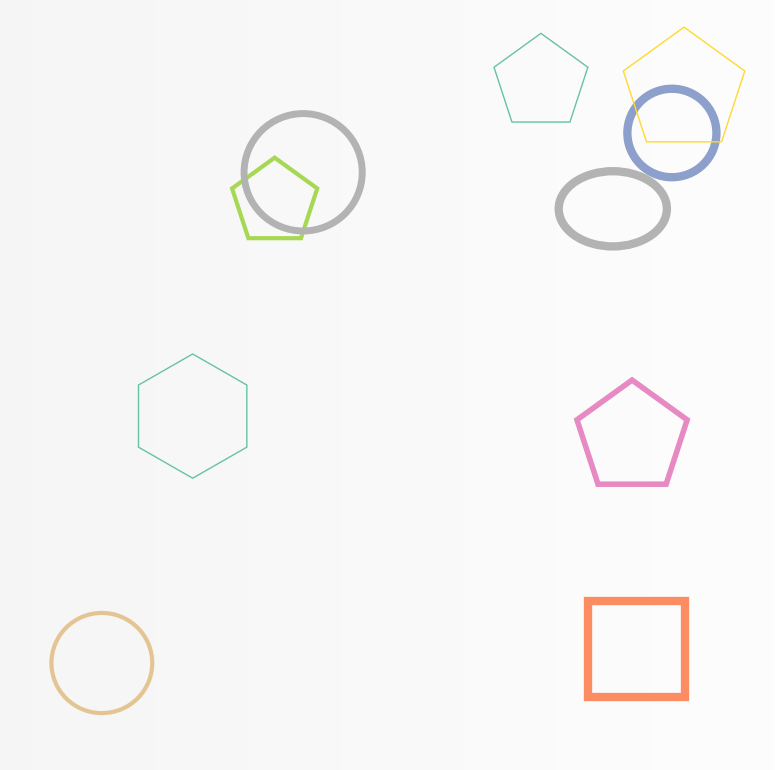[{"shape": "pentagon", "thickness": 0.5, "radius": 0.32, "center": [0.698, 0.893]}, {"shape": "hexagon", "thickness": 0.5, "radius": 0.4, "center": [0.249, 0.46]}, {"shape": "square", "thickness": 3, "radius": 0.31, "center": [0.821, 0.157]}, {"shape": "circle", "thickness": 3, "radius": 0.29, "center": [0.867, 0.827]}, {"shape": "pentagon", "thickness": 2, "radius": 0.37, "center": [0.816, 0.432]}, {"shape": "pentagon", "thickness": 1.5, "radius": 0.29, "center": [0.354, 0.737]}, {"shape": "pentagon", "thickness": 0.5, "radius": 0.41, "center": [0.883, 0.882]}, {"shape": "circle", "thickness": 1.5, "radius": 0.33, "center": [0.131, 0.139]}, {"shape": "oval", "thickness": 3, "radius": 0.35, "center": [0.791, 0.729]}, {"shape": "circle", "thickness": 2.5, "radius": 0.38, "center": [0.391, 0.776]}]